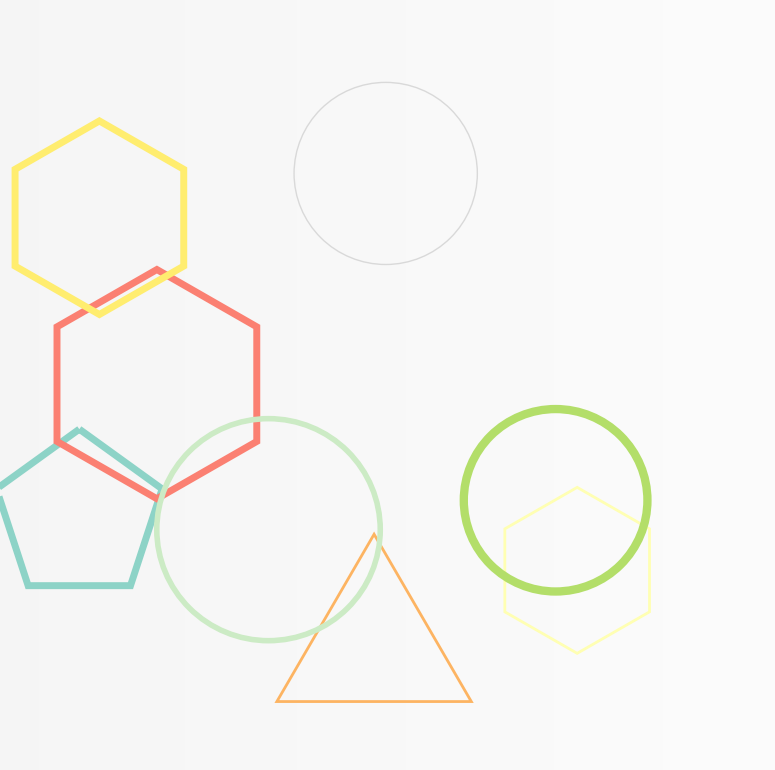[{"shape": "pentagon", "thickness": 2.5, "radius": 0.56, "center": [0.102, 0.33]}, {"shape": "hexagon", "thickness": 1, "radius": 0.54, "center": [0.745, 0.259]}, {"shape": "hexagon", "thickness": 2.5, "radius": 0.74, "center": [0.202, 0.501]}, {"shape": "triangle", "thickness": 1, "radius": 0.72, "center": [0.483, 0.161]}, {"shape": "circle", "thickness": 3, "radius": 0.59, "center": [0.717, 0.35]}, {"shape": "circle", "thickness": 0.5, "radius": 0.59, "center": [0.498, 0.775]}, {"shape": "circle", "thickness": 2, "radius": 0.72, "center": [0.346, 0.312]}, {"shape": "hexagon", "thickness": 2.5, "radius": 0.63, "center": [0.128, 0.717]}]